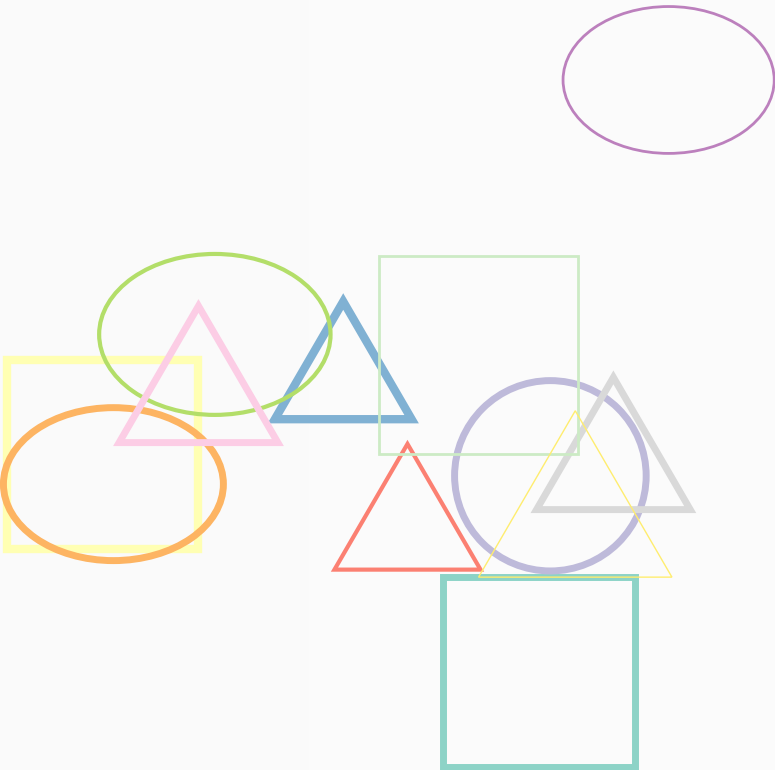[{"shape": "square", "thickness": 2.5, "radius": 0.62, "center": [0.695, 0.127]}, {"shape": "square", "thickness": 3, "radius": 0.62, "center": [0.132, 0.41]}, {"shape": "circle", "thickness": 2.5, "radius": 0.62, "center": [0.71, 0.382]}, {"shape": "triangle", "thickness": 1.5, "radius": 0.54, "center": [0.526, 0.315]}, {"shape": "triangle", "thickness": 3, "radius": 0.51, "center": [0.443, 0.507]}, {"shape": "oval", "thickness": 2.5, "radius": 0.71, "center": [0.146, 0.371]}, {"shape": "oval", "thickness": 1.5, "radius": 0.75, "center": [0.277, 0.566]}, {"shape": "triangle", "thickness": 2.5, "radius": 0.59, "center": [0.256, 0.484]}, {"shape": "triangle", "thickness": 2.5, "radius": 0.57, "center": [0.791, 0.395]}, {"shape": "oval", "thickness": 1, "radius": 0.68, "center": [0.863, 0.896]}, {"shape": "square", "thickness": 1, "radius": 0.64, "center": [0.617, 0.539]}, {"shape": "triangle", "thickness": 0.5, "radius": 0.72, "center": [0.742, 0.323]}]